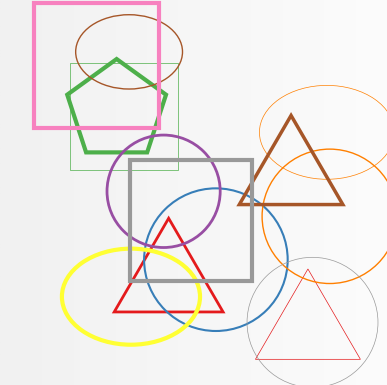[{"shape": "triangle", "thickness": 2, "radius": 0.81, "center": [0.435, 0.271]}, {"shape": "triangle", "thickness": 0.5, "radius": 0.78, "center": [0.795, 0.145]}, {"shape": "circle", "thickness": 1.5, "radius": 0.93, "center": [0.557, 0.326]}, {"shape": "square", "thickness": 0.5, "radius": 0.7, "center": [0.319, 0.697]}, {"shape": "pentagon", "thickness": 3, "radius": 0.67, "center": [0.301, 0.713]}, {"shape": "circle", "thickness": 2, "radius": 0.73, "center": [0.422, 0.503]}, {"shape": "oval", "thickness": 0.5, "radius": 0.87, "center": [0.844, 0.656]}, {"shape": "circle", "thickness": 1, "radius": 0.87, "center": [0.851, 0.438]}, {"shape": "oval", "thickness": 3, "radius": 0.89, "center": [0.338, 0.229]}, {"shape": "oval", "thickness": 1, "radius": 0.69, "center": [0.333, 0.865]}, {"shape": "triangle", "thickness": 2.5, "radius": 0.77, "center": [0.751, 0.546]}, {"shape": "square", "thickness": 3, "radius": 0.81, "center": [0.25, 0.83]}, {"shape": "square", "thickness": 3, "radius": 0.79, "center": [0.494, 0.427]}, {"shape": "circle", "thickness": 0.5, "radius": 0.84, "center": [0.806, 0.163]}]